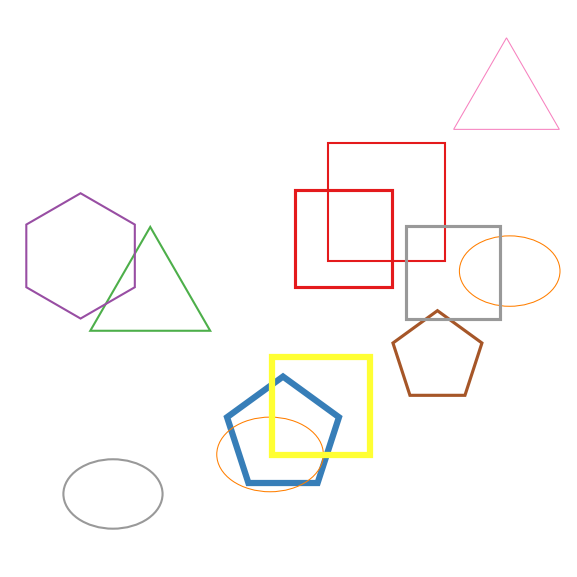[{"shape": "square", "thickness": 1, "radius": 0.51, "center": [0.669, 0.649]}, {"shape": "square", "thickness": 1.5, "radius": 0.42, "center": [0.595, 0.586]}, {"shape": "pentagon", "thickness": 3, "radius": 0.51, "center": [0.49, 0.245]}, {"shape": "triangle", "thickness": 1, "radius": 0.6, "center": [0.26, 0.486]}, {"shape": "hexagon", "thickness": 1, "radius": 0.54, "center": [0.14, 0.556]}, {"shape": "oval", "thickness": 0.5, "radius": 0.44, "center": [0.883, 0.53]}, {"shape": "oval", "thickness": 0.5, "radius": 0.46, "center": [0.468, 0.212]}, {"shape": "square", "thickness": 3, "radius": 0.42, "center": [0.556, 0.296]}, {"shape": "pentagon", "thickness": 1.5, "radius": 0.41, "center": [0.757, 0.38]}, {"shape": "triangle", "thickness": 0.5, "radius": 0.53, "center": [0.877, 0.828]}, {"shape": "square", "thickness": 1.5, "radius": 0.4, "center": [0.784, 0.527]}, {"shape": "oval", "thickness": 1, "radius": 0.43, "center": [0.196, 0.144]}]